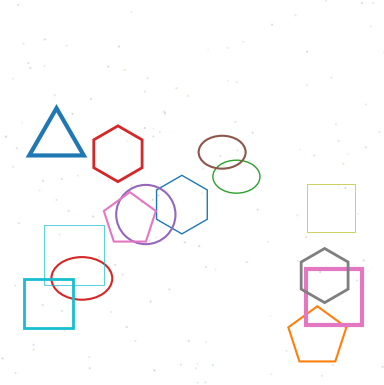[{"shape": "hexagon", "thickness": 1, "radius": 0.38, "center": [0.472, 0.469]}, {"shape": "triangle", "thickness": 3, "radius": 0.41, "center": [0.147, 0.637]}, {"shape": "pentagon", "thickness": 1.5, "radius": 0.4, "center": [0.824, 0.125]}, {"shape": "oval", "thickness": 1, "radius": 0.31, "center": [0.614, 0.541]}, {"shape": "oval", "thickness": 1.5, "radius": 0.4, "center": [0.213, 0.277]}, {"shape": "hexagon", "thickness": 2, "radius": 0.36, "center": [0.306, 0.601]}, {"shape": "circle", "thickness": 1.5, "radius": 0.38, "center": [0.379, 0.443]}, {"shape": "oval", "thickness": 1.5, "radius": 0.31, "center": [0.577, 0.605]}, {"shape": "square", "thickness": 3, "radius": 0.37, "center": [0.867, 0.229]}, {"shape": "pentagon", "thickness": 1.5, "radius": 0.35, "center": [0.337, 0.43]}, {"shape": "hexagon", "thickness": 2, "radius": 0.35, "center": [0.843, 0.284]}, {"shape": "square", "thickness": 0.5, "radius": 0.31, "center": [0.859, 0.459]}, {"shape": "square", "thickness": 0.5, "radius": 0.39, "center": [0.192, 0.338]}, {"shape": "square", "thickness": 2, "radius": 0.32, "center": [0.126, 0.211]}]